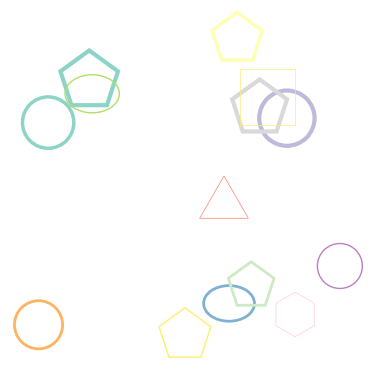[{"shape": "circle", "thickness": 2.5, "radius": 0.33, "center": [0.125, 0.682]}, {"shape": "pentagon", "thickness": 3, "radius": 0.39, "center": [0.232, 0.79]}, {"shape": "pentagon", "thickness": 2.5, "radius": 0.34, "center": [0.616, 0.899]}, {"shape": "circle", "thickness": 3, "radius": 0.36, "center": [0.745, 0.693]}, {"shape": "triangle", "thickness": 0.5, "radius": 0.37, "center": [0.582, 0.47]}, {"shape": "oval", "thickness": 2, "radius": 0.33, "center": [0.595, 0.212]}, {"shape": "circle", "thickness": 2, "radius": 0.31, "center": [0.1, 0.156]}, {"shape": "oval", "thickness": 1, "radius": 0.35, "center": [0.239, 0.756]}, {"shape": "hexagon", "thickness": 0.5, "radius": 0.29, "center": [0.767, 0.183]}, {"shape": "pentagon", "thickness": 3, "radius": 0.37, "center": [0.674, 0.719]}, {"shape": "circle", "thickness": 1, "radius": 0.29, "center": [0.883, 0.309]}, {"shape": "pentagon", "thickness": 2, "radius": 0.31, "center": [0.652, 0.258]}, {"shape": "pentagon", "thickness": 1, "radius": 0.35, "center": [0.48, 0.13]}, {"shape": "square", "thickness": 0.5, "radius": 0.36, "center": [0.694, 0.748]}]